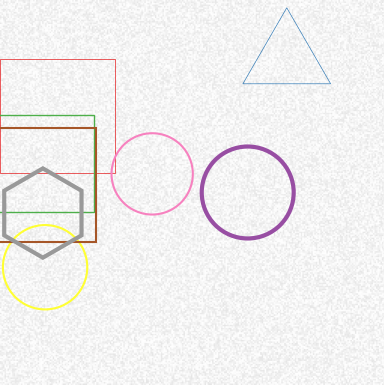[{"shape": "square", "thickness": 0.5, "radius": 0.74, "center": [0.149, 0.699]}, {"shape": "triangle", "thickness": 0.5, "radius": 0.66, "center": [0.745, 0.848]}, {"shape": "square", "thickness": 1, "radius": 0.63, "center": [0.119, 0.575]}, {"shape": "circle", "thickness": 3, "radius": 0.6, "center": [0.643, 0.5]}, {"shape": "circle", "thickness": 1.5, "radius": 0.55, "center": [0.117, 0.306]}, {"shape": "square", "thickness": 1.5, "radius": 0.74, "center": [0.102, 0.519]}, {"shape": "circle", "thickness": 1.5, "radius": 0.53, "center": [0.395, 0.548]}, {"shape": "hexagon", "thickness": 3, "radius": 0.58, "center": [0.111, 0.447]}]